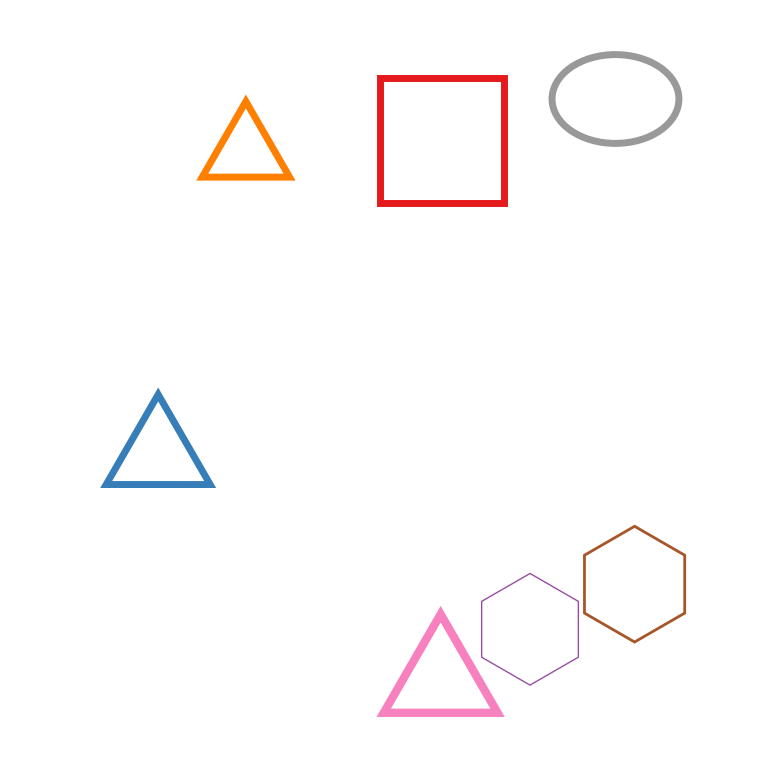[{"shape": "square", "thickness": 2.5, "radius": 0.4, "center": [0.574, 0.818]}, {"shape": "triangle", "thickness": 2.5, "radius": 0.39, "center": [0.205, 0.41]}, {"shape": "hexagon", "thickness": 0.5, "radius": 0.36, "center": [0.688, 0.183]}, {"shape": "triangle", "thickness": 2.5, "radius": 0.33, "center": [0.319, 0.803]}, {"shape": "hexagon", "thickness": 1, "radius": 0.38, "center": [0.824, 0.241]}, {"shape": "triangle", "thickness": 3, "radius": 0.43, "center": [0.572, 0.117]}, {"shape": "oval", "thickness": 2.5, "radius": 0.41, "center": [0.799, 0.871]}]